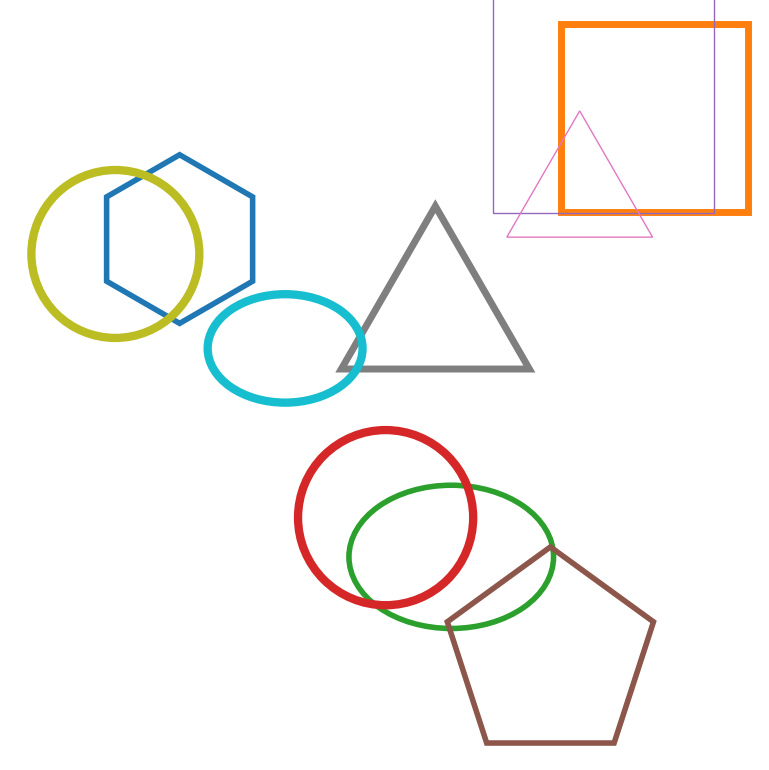[{"shape": "hexagon", "thickness": 2, "radius": 0.55, "center": [0.233, 0.69]}, {"shape": "square", "thickness": 2.5, "radius": 0.61, "center": [0.85, 0.847]}, {"shape": "oval", "thickness": 2, "radius": 0.66, "center": [0.586, 0.277]}, {"shape": "circle", "thickness": 3, "radius": 0.57, "center": [0.501, 0.328]}, {"shape": "square", "thickness": 0.5, "radius": 0.72, "center": [0.784, 0.867]}, {"shape": "pentagon", "thickness": 2, "radius": 0.7, "center": [0.715, 0.149]}, {"shape": "triangle", "thickness": 0.5, "radius": 0.55, "center": [0.753, 0.747]}, {"shape": "triangle", "thickness": 2.5, "radius": 0.71, "center": [0.565, 0.591]}, {"shape": "circle", "thickness": 3, "radius": 0.55, "center": [0.15, 0.67]}, {"shape": "oval", "thickness": 3, "radius": 0.5, "center": [0.37, 0.548]}]